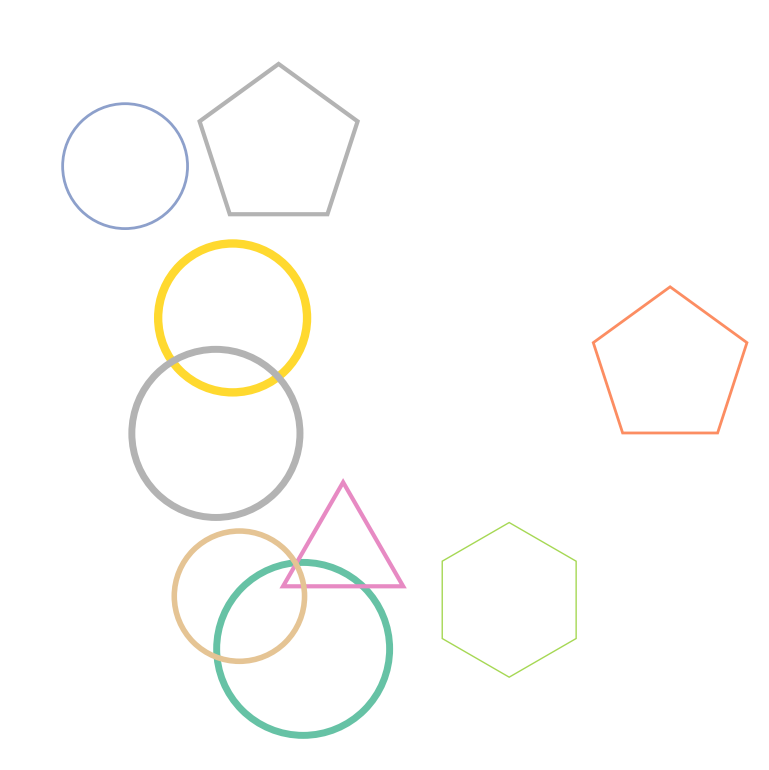[{"shape": "circle", "thickness": 2.5, "radius": 0.56, "center": [0.394, 0.157]}, {"shape": "pentagon", "thickness": 1, "radius": 0.52, "center": [0.87, 0.523]}, {"shape": "circle", "thickness": 1, "radius": 0.41, "center": [0.162, 0.784]}, {"shape": "triangle", "thickness": 1.5, "radius": 0.45, "center": [0.446, 0.284]}, {"shape": "hexagon", "thickness": 0.5, "radius": 0.5, "center": [0.661, 0.221]}, {"shape": "circle", "thickness": 3, "radius": 0.48, "center": [0.302, 0.587]}, {"shape": "circle", "thickness": 2, "radius": 0.42, "center": [0.311, 0.226]}, {"shape": "pentagon", "thickness": 1.5, "radius": 0.54, "center": [0.362, 0.809]}, {"shape": "circle", "thickness": 2.5, "radius": 0.55, "center": [0.28, 0.437]}]